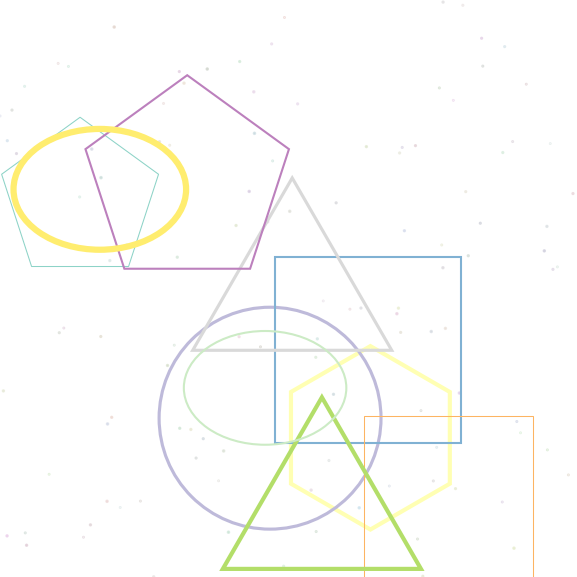[{"shape": "pentagon", "thickness": 0.5, "radius": 0.71, "center": [0.139, 0.653]}, {"shape": "hexagon", "thickness": 2, "radius": 0.79, "center": [0.641, 0.241]}, {"shape": "circle", "thickness": 1.5, "radius": 0.96, "center": [0.468, 0.275]}, {"shape": "square", "thickness": 1, "radius": 0.81, "center": [0.637, 0.393]}, {"shape": "square", "thickness": 0.5, "radius": 0.73, "center": [0.776, 0.133]}, {"shape": "triangle", "thickness": 2, "radius": 0.99, "center": [0.557, 0.113]}, {"shape": "triangle", "thickness": 1.5, "radius": 0.99, "center": [0.506, 0.492]}, {"shape": "pentagon", "thickness": 1, "radius": 0.93, "center": [0.324, 0.684]}, {"shape": "oval", "thickness": 1, "radius": 0.7, "center": [0.459, 0.327]}, {"shape": "oval", "thickness": 3, "radius": 0.75, "center": [0.173, 0.671]}]